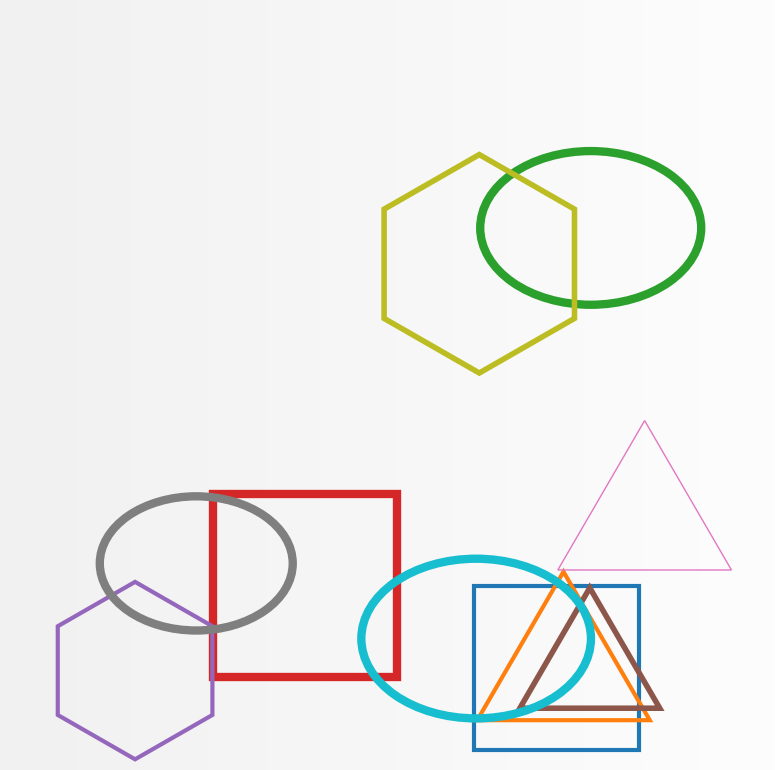[{"shape": "square", "thickness": 1.5, "radius": 0.53, "center": [0.718, 0.132]}, {"shape": "triangle", "thickness": 1.5, "radius": 0.64, "center": [0.727, 0.129]}, {"shape": "oval", "thickness": 3, "radius": 0.71, "center": [0.762, 0.704]}, {"shape": "square", "thickness": 3, "radius": 0.59, "center": [0.393, 0.239]}, {"shape": "hexagon", "thickness": 1.5, "radius": 0.58, "center": [0.174, 0.129]}, {"shape": "triangle", "thickness": 2, "radius": 0.52, "center": [0.761, 0.132]}, {"shape": "triangle", "thickness": 0.5, "radius": 0.65, "center": [0.832, 0.324]}, {"shape": "oval", "thickness": 3, "radius": 0.62, "center": [0.253, 0.268]}, {"shape": "hexagon", "thickness": 2, "radius": 0.71, "center": [0.618, 0.657]}, {"shape": "oval", "thickness": 3, "radius": 0.74, "center": [0.614, 0.171]}]